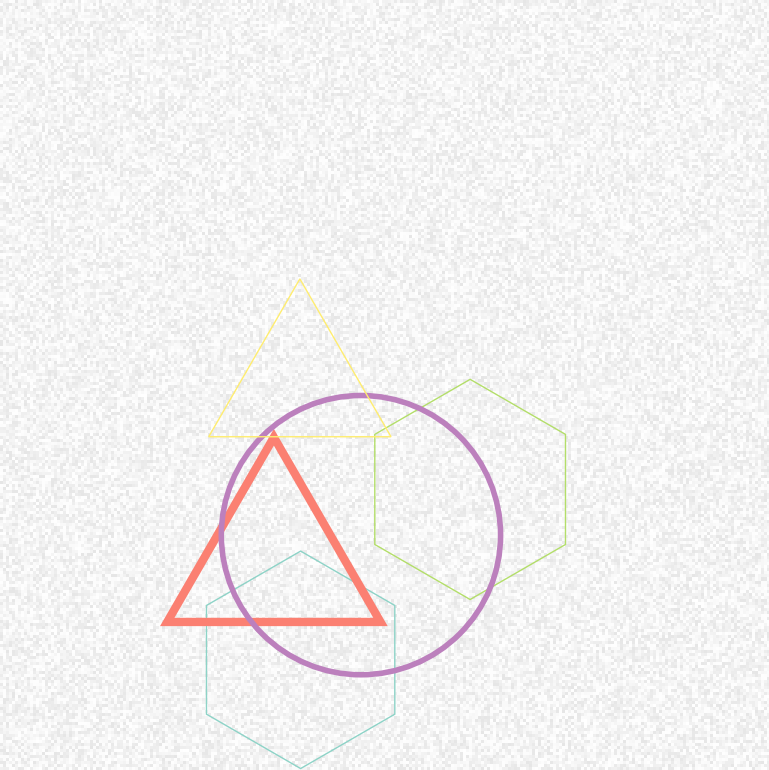[{"shape": "hexagon", "thickness": 0.5, "radius": 0.71, "center": [0.39, 0.143]}, {"shape": "triangle", "thickness": 3, "radius": 0.8, "center": [0.356, 0.272]}, {"shape": "hexagon", "thickness": 0.5, "radius": 0.71, "center": [0.611, 0.364]}, {"shape": "circle", "thickness": 2, "radius": 0.91, "center": [0.469, 0.305]}, {"shape": "triangle", "thickness": 0.5, "radius": 0.68, "center": [0.389, 0.501]}]